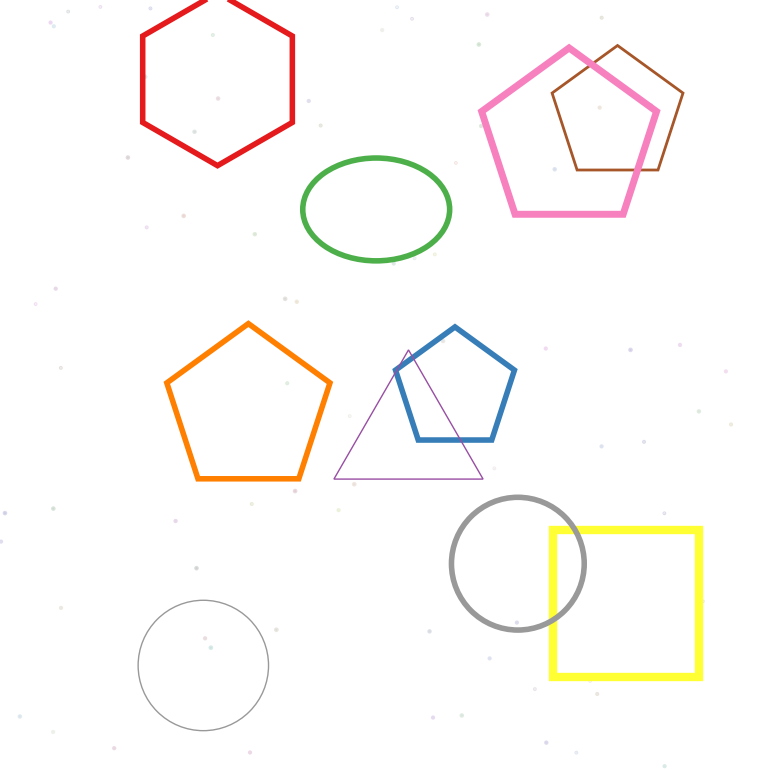[{"shape": "hexagon", "thickness": 2, "radius": 0.56, "center": [0.282, 0.897]}, {"shape": "pentagon", "thickness": 2, "radius": 0.41, "center": [0.591, 0.494]}, {"shape": "oval", "thickness": 2, "radius": 0.48, "center": [0.489, 0.728]}, {"shape": "triangle", "thickness": 0.5, "radius": 0.56, "center": [0.531, 0.434]}, {"shape": "pentagon", "thickness": 2, "radius": 0.56, "center": [0.323, 0.468]}, {"shape": "square", "thickness": 3, "radius": 0.48, "center": [0.813, 0.217]}, {"shape": "pentagon", "thickness": 1, "radius": 0.45, "center": [0.802, 0.852]}, {"shape": "pentagon", "thickness": 2.5, "radius": 0.6, "center": [0.739, 0.818]}, {"shape": "circle", "thickness": 2, "radius": 0.43, "center": [0.673, 0.268]}, {"shape": "circle", "thickness": 0.5, "radius": 0.42, "center": [0.264, 0.136]}]